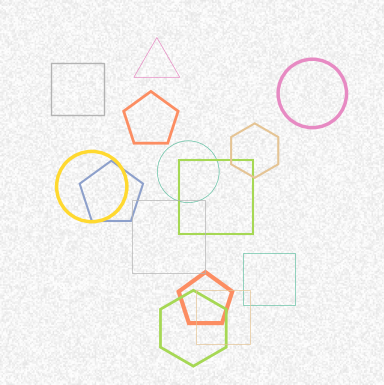[{"shape": "square", "thickness": 0.5, "radius": 0.34, "center": [0.699, 0.275]}, {"shape": "circle", "thickness": 0.5, "radius": 0.4, "center": [0.489, 0.554]}, {"shape": "pentagon", "thickness": 2, "radius": 0.37, "center": [0.392, 0.688]}, {"shape": "pentagon", "thickness": 3, "radius": 0.37, "center": [0.534, 0.22]}, {"shape": "pentagon", "thickness": 1.5, "radius": 0.43, "center": [0.289, 0.496]}, {"shape": "circle", "thickness": 2.5, "radius": 0.44, "center": [0.811, 0.757]}, {"shape": "triangle", "thickness": 0.5, "radius": 0.34, "center": [0.407, 0.834]}, {"shape": "square", "thickness": 1.5, "radius": 0.48, "center": [0.561, 0.488]}, {"shape": "hexagon", "thickness": 2, "radius": 0.49, "center": [0.502, 0.147]}, {"shape": "circle", "thickness": 2.5, "radius": 0.46, "center": [0.238, 0.515]}, {"shape": "hexagon", "thickness": 1.5, "radius": 0.35, "center": [0.662, 0.609]}, {"shape": "square", "thickness": 0.5, "radius": 0.35, "center": [0.58, 0.177]}, {"shape": "square", "thickness": 0.5, "radius": 0.47, "center": [0.438, 0.386]}, {"shape": "square", "thickness": 1, "radius": 0.34, "center": [0.201, 0.768]}]